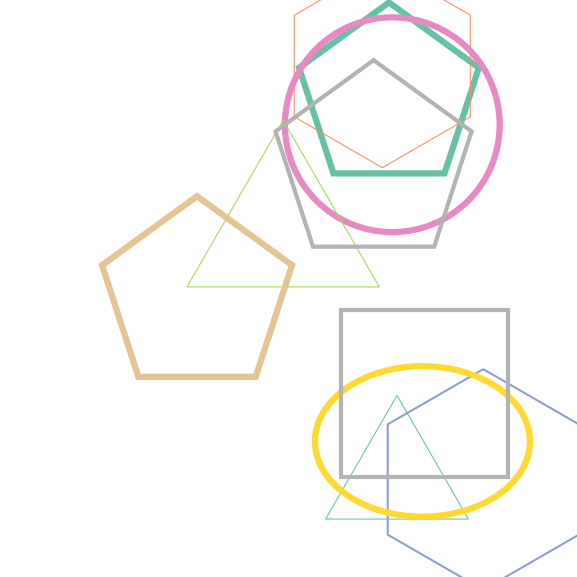[{"shape": "triangle", "thickness": 0.5, "radius": 0.71, "center": [0.687, 0.172]}, {"shape": "pentagon", "thickness": 3, "radius": 0.82, "center": [0.674, 0.831]}, {"shape": "hexagon", "thickness": 0.5, "radius": 0.88, "center": [0.662, 0.885]}, {"shape": "hexagon", "thickness": 1, "radius": 0.96, "center": [0.837, 0.169]}, {"shape": "circle", "thickness": 3, "radius": 0.93, "center": [0.679, 0.783]}, {"shape": "triangle", "thickness": 0.5, "radius": 0.96, "center": [0.49, 0.599]}, {"shape": "oval", "thickness": 3, "radius": 0.93, "center": [0.731, 0.235]}, {"shape": "pentagon", "thickness": 3, "radius": 0.86, "center": [0.341, 0.486]}, {"shape": "pentagon", "thickness": 2, "radius": 0.89, "center": [0.647, 0.716]}, {"shape": "square", "thickness": 2, "radius": 0.72, "center": [0.735, 0.318]}]